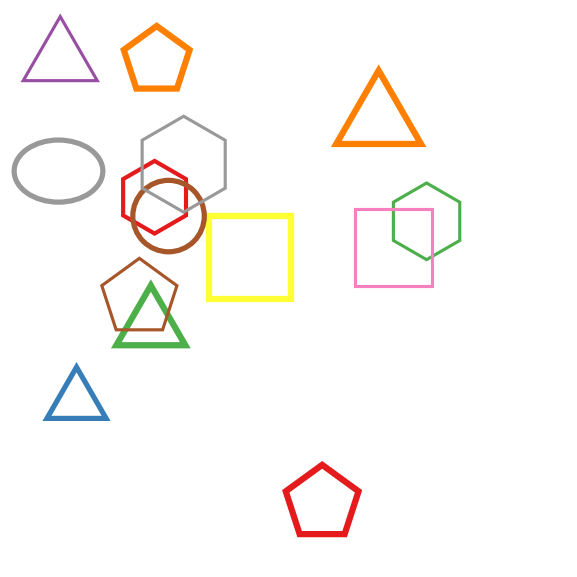[{"shape": "pentagon", "thickness": 3, "radius": 0.33, "center": [0.558, 0.128]}, {"shape": "hexagon", "thickness": 2, "radius": 0.31, "center": [0.268, 0.658]}, {"shape": "triangle", "thickness": 2.5, "radius": 0.3, "center": [0.133, 0.304]}, {"shape": "triangle", "thickness": 3, "radius": 0.34, "center": [0.261, 0.436]}, {"shape": "hexagon", "thickness": 1.5, "radius": 0.33, "center": [0.739, 0.616]}, {"shape": "triangle", "thickness": 1.5, "radius": 0.37, "center": [0.104, 0.896]}, {"shape": "triangle", "thickness": 3, "radius": 0.42, "center": [0.656, 0.792]}, {"shape": "pentagon", "thickness": 3, "radius": 0.3, "center": [0.271, 0.894]}, {"shape": "square", "thickness": 3, "radius": 0.36, "center": [0.433, 0.553]}, {"shape": "circle", "thickness": 2.5, "radius": 0.31, "center": [0.292, 0.625]}, {"shape": "pentagon", "thickness": 1.5, "radius": 0.34, "center": [0.241, 0.483]}, {"shape": "square", "thickness": 1.5, "radius": 0.33, "center": [0.681, 0.571]}, {"shape": "oval", "thickness": 2.5, "radius": 0.38, "center": [0.101, 0.703]}, {"shape": "hexagon", "thickness": 1.5, "radius": 0.42, "center": [0.318, 0.715]}]